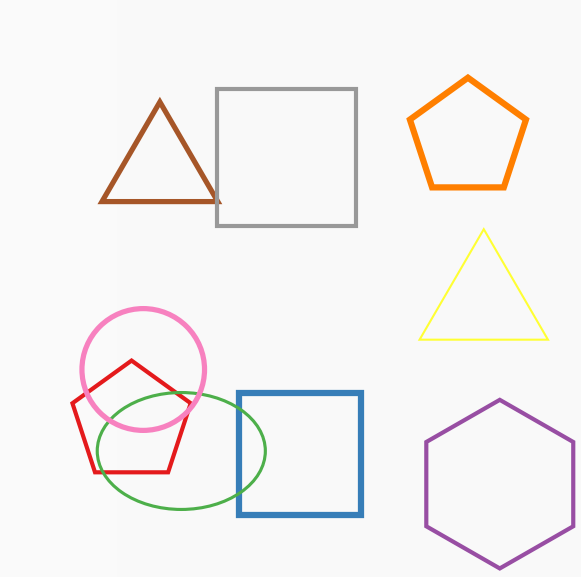[{"shape": "pentagon", "thickness": 2, "radius": 0.53, "center": [0.226, 0.268]}, {"shape": "square", "thickness": 3, "radius": 0.53, "center": [0.516, 0.213]}, {"shape": "oval", "thickness": 1.5, "radius": 0.72, "center": [0.312, 0.218]}, {"shape": "hexagon", "thickness": 2, "radius": 0.73, "center": [0.86, 0.161]}, {"shape": "pentagon", "thickness": 3, "radius": 0.52, "center": [0.805, 0.76]}, {"shape": "triangle", "thickness": 1, "radius": 0.64, "center": [0.832, 0.475]}, {"shape": "triangle", "thickness": 2.5, "radius": 0.58, "center": [0.275, 0.708]}, {"shape": "circle", "thickness": 2.5, "radius": 0.53, "center": [0.246, 0.359]}, {"shape": "square", "thickness": 2, "radius": 0.59, "center": [0.493, 0.726]}]